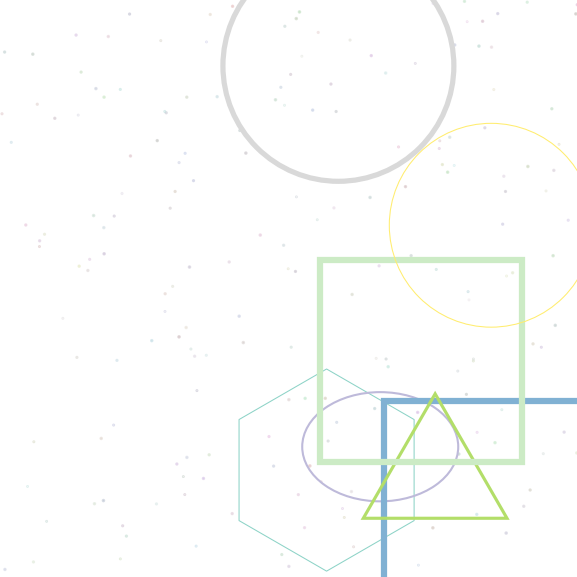[{"shape": "hexagon", "thickness": 0.5, "radius": 0.88, "center": [0.566, 0.185]}, {"shape": "oval", "thickness": 1, "radius": 0.68, "center": [0.658, 0.226]}, {"shape": "square", "thickness": 3, "radius": 0.99, "center": [0.863, 0.106]}, {"shape": "triangle", "thickness": 1.5, "radius": 0.72, "center": [0.753, 0.174]}, {"shape": "circle", "thickness": 2.5, "radius": 1.0, "center": [0.586, 0.885]}, {"shape": "square", "thickness": 3, "radius": 0.88, "center": [0.729, 0.374]}, {"shape": "circle", "thickness": 0.5, "radius": 0.88, "center": [0.851, 0.609]}]